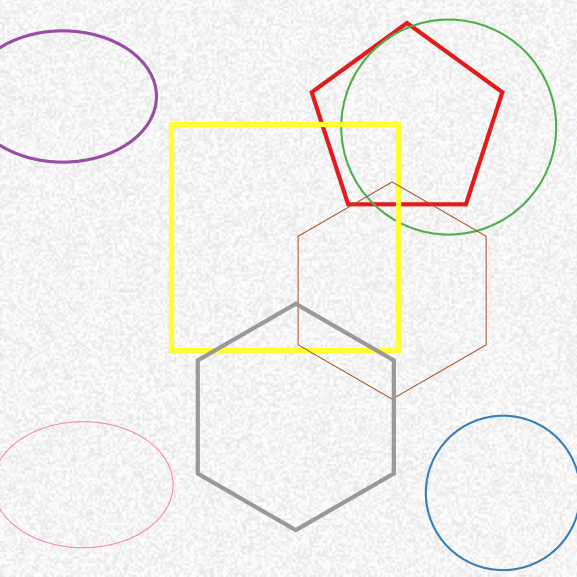[{"shape": "pentagon", "thickness": 2, "radius": 0.87, "center": [0.705, 0.786]}, {"shape": "circle", "thickness": 1, "radius": 0.67, "center": [0.871, 0.146]}, {"shape": "circle", "thickness": 1, "radius": 0.93, "center": [0.777, 0.779]}, {"shape": "oval", "thickness": 1.5, "radius": 0.81, "center": [0.109, 0.832]}, {"shape": "square", "thickness": 2.5, "radius": 0.98, "center": [0.492, 0.589]}, {"shape": "hexagon", "thickness": 0.5, "radius": 0.94, "center": [0.679, 0.496]}, {"shape": "oval", "thickness": 0.5, "radius": 0.78, "center": [0.144, 0.16]}, {"shape": "hexagon", "thickness": 2, "radius": 0.98, "center": [0.512, 0.277]}]